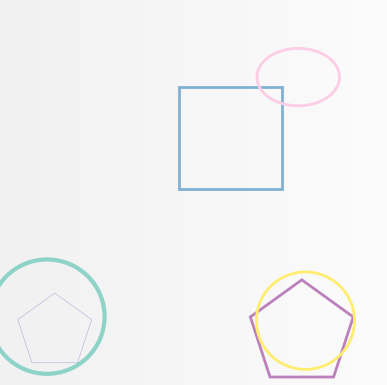[{"shape": "circle", "thickness": 3, "radius": 0.74, "center": [0.121, 0.178]}, {"shape": "pentagon", "thickness": 0.5, "radius": 0.5, "center": [0.141, 0.139]}, {"shape": "square", "thickness": 2, "radius": 0.67, "center": [0.594, 0.642]}, {"shape": "oval", "thickness": 2, "radius": 0.53, "center": [0.77, 0.8]}, {"shape": "pentagon", "thickness": 2, "radius": 0.7, "center": [0.779, 0.134]}, {"shape": "circle", "thickness": 2, "radius": 0.63, "center": [0.788, 0.167]}]